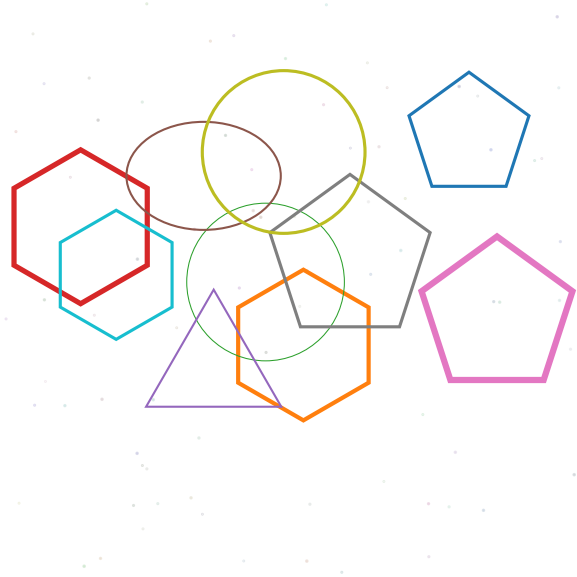[{"shape": "pentagon", "thickness": 1.5, "radius": 0.55, "center": [0.812, 0.765]}, {"shape": "hexagon", "thickness": 2, "radius": 0.65, "center": [0.525, 0.402]}, {"shape": "circle", "thickness": 0.5, "radius": 0.68, "center": [0.46, 0.511]}, {"shape": "hexagon", "thickness": 2.5, "radius": 0.67, "center": [0.14, 0.606]}, {"shape": "triangle", "thickness": 1, "radius": 0.68, "center": [0.37, 0.362]}, {"shape": "oval", "thickness": 1, "radius": 0.67, "center": [0.353, 0.695]}, {"shape": "pentagon", "thickness": 3, "radius": 0.69, "center": [0.861, 0.452]}, {"shape": "pentagon", "thickness": 1.5, "radius": 0.73, "center": [0.606, 0.551]}, {"shape": "circle", "thickness": 1.5, "radius": 0.7, "center": [0.491, 0.736]}, {"shape": "hexagon", "thickness": 1.5, "radius": 0.56, "center": [0.201, 0.523]}]